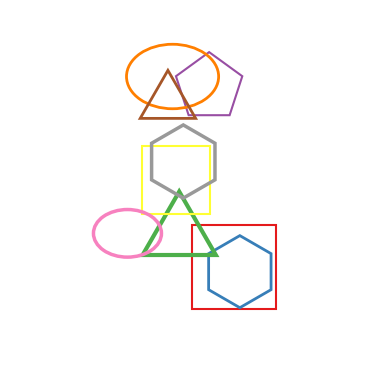[{"shape": "square", "thickness": 1.5, "radius": 0.55, "center": [0.607, 0.306]}, {"shape": "hexagon", "thickness": 2, "radius": 0.47, "center": [0.623, 0.294]}, {"shape": "triangle", "thickness": 3, "radius": 0.55, "center": [0.465, 0.393]}, {"shape": "pentagon", "thickness": 1.5, "radius": 0.45, "center": [0.543, 0.774]}, {"shape": "oval", "thickness": 2, "radius": 0.6, "center": [0.448, 0.801]}, {"shape": "square", "thickness": 1.5, "radius": 0.44, "center": [0.457, 0.532]}, {"shape": "triangle", "thickness": 2, "radius": 0.42, "center": [0.436, 0.734]}, {"shape": "oval", "thickness": 2.5, "radius": 0.44, "center": [0.331, 0.394]}, {"shape": "hexagon", "thickness": 2.5, "radius": 0.48, "center": [0.476, 0.58]}]